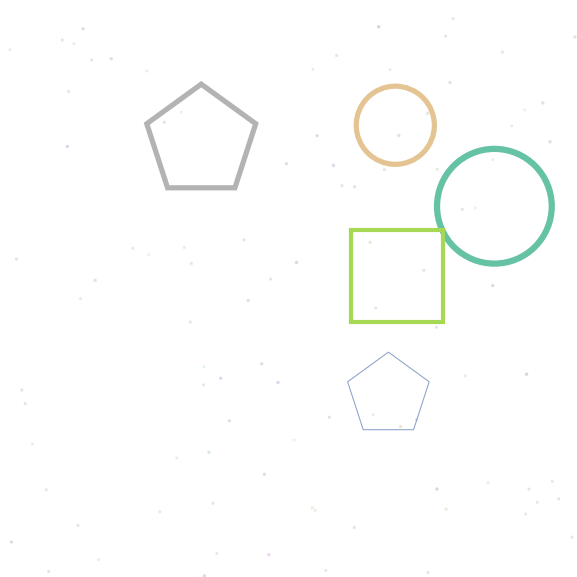[{"shape": "circle", "thickness": 3, "radius": 0.5, "center": [0.856, 0.642]}, {"shape": "pentagon", "thickness": 0.5, "radius": 0.37, "center": [0.673, 0.315]}, {"shape": "square", "thickness": 2, "radius": 0.4, "center": [0.688, 0.521]}, {"shape": "circle", "thickness": 2.5, "radius": 0.34, "center": [0.685, 0.782]}, {"shape": "pentagon", "thickness": 2.5, "radius": 0.5, "center": [0.348, 0.754]}]